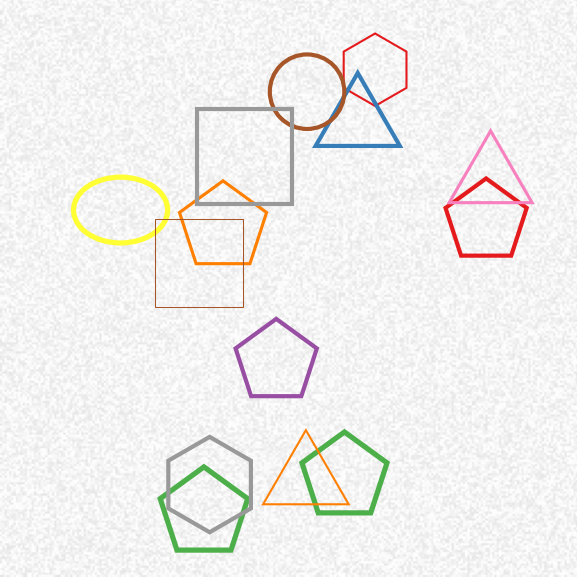[{"shape": "hexagon", "thickness": 1, "radius": 0.31, "center": [0.649, 0.878]}, {"shape": "pentagon", "thickness": 2, "radius": 0.37, "center": [0.842, 0.616]}, {"shape": "triangle", "thickness": 2, "radius": 0.42, "center": [0.619, 0.789]}, {"shape": "pentagon", "thickness": 2.5, "radius": 0.39, "center": [0.597, 0.174]}, {"shape": "pentagon", "thickness": 2.5, "radius": 0.4, "center": [0.353, 0.111]}, {"shape": "pentagon", "thickness": 2, "radius": 0.37, "center": [0.478, 0.373]}, {"shape": "pentagon", "thickness": 1.5, "radius": 0.4, "center": [0.386, 0.607]}, {"shape": "triangle", "thickness": 1, "radius": 0.43, "center": [0.53, 0.169]}, {"shape": "oval", "thickness": 2.5, "radius": 0.41, "center": [0.209, 0.635]}, {"shape": "square", "thickness": 0.5, "radius": 0.38, "center": [0.345, 0.544]}, {"shape": "circle", "thickness": 2, "radius": 0.32, "center": [0.532, 0.84]}, {"shape": "triangle", "thickness": 1.5, "radius": 0.41, "center": [0.85, 0.69]}, {"shape": "hexagon", "thickness": 2, "radius": 0.41, "center": [0.363, 0.16]}, {"shape": "square", "thickness": 2, "radius": 0.41, "center": [0.423, 0.728]}]